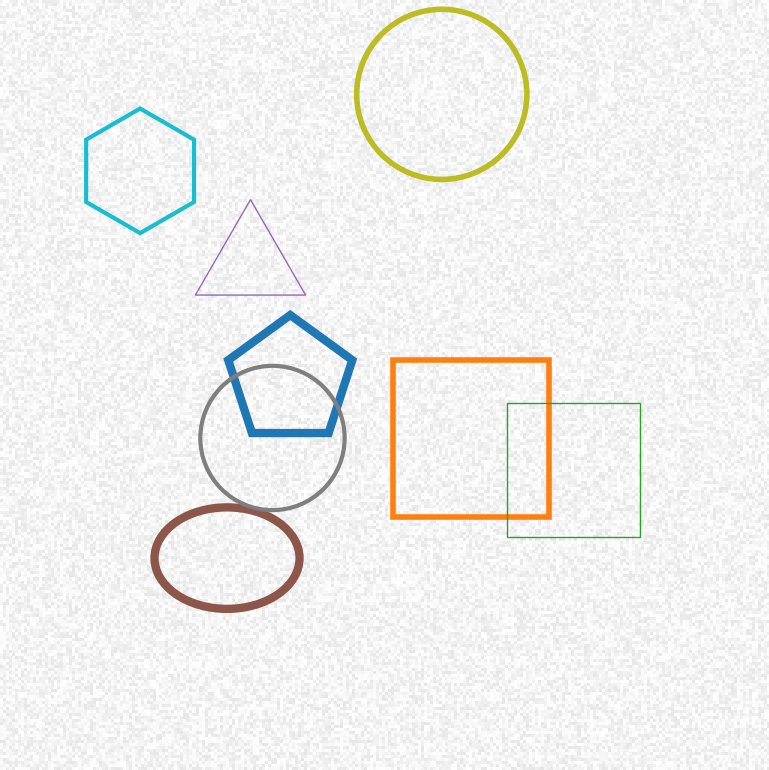[{"shape": "pentagon", "thickness": 3, "radius": 0.42, "center": [0.377, 0.506]}, {"shape": "square", "thickness": 2, "radius": 0.51, "center": [0.612, 0.431]}, {"shape": "square", "thickness": 0.5, "radius": 0.43, "center": [0.745, 0.389]}, {"shape": "triangle", "thickness": 0.5, "radius": 0.41, "center": [0.325, 0.658]}, {"shape": "oval", "thickness": 3, "radius": 0.47, "center": [0.295, 0.275]}, {"shape": "circle", "thickness": 1.5, "radius": 0.47, "center": [0.354, 0.431]}, {"shape": "circle", "thickness": 2, "radius": 0.55, "center": [0.574, 0.877]}, {"shape": "hexagon", "thickness": 1.5, "radius": 0.4, "center": [0.182, 0.778]}]